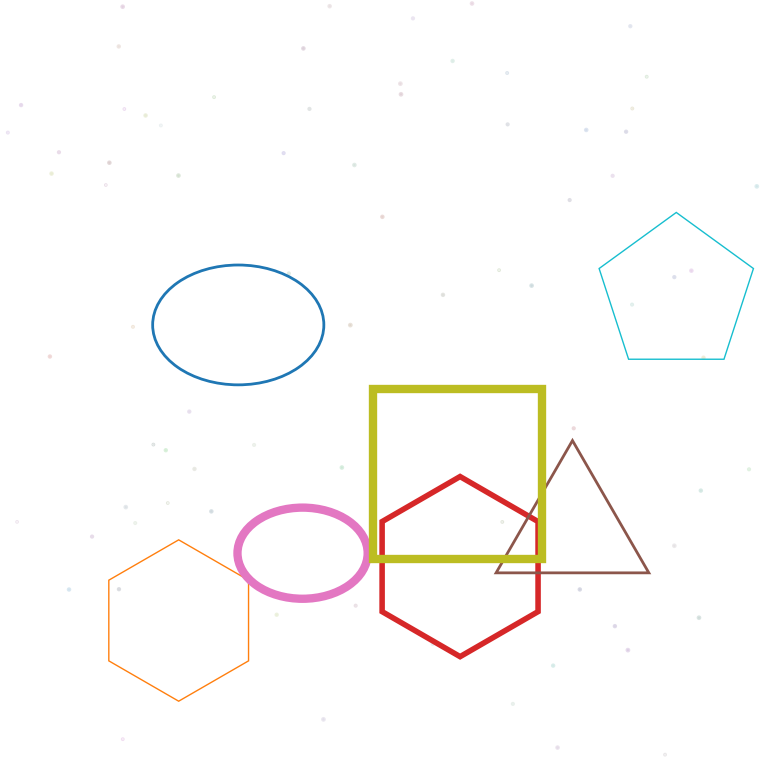[{"shape": "oval", "thickness": 1, "radius": 0.56, "center": [0.309, 0.578]}, {"shape": "hexagon", "thickness": 0.5, "radius": 0.52, "center": [0.232, 0.194]}, {"shape": "hexagon", "thickness": 2, "radius": 0.58, "center": [0.598, 0.264]}, {"shape": "triangle", "thickness": 1, "radius": 0.57, "center": [0.743, 0.313]}, {"shape": "oval", "thickness": 3, "radius": 0.42, "center": [0.393, 0.282]}, {"shape": "square", "thickness": 3, "radius": 0.55, "center": [0.594, 0.384]}, {"shape": "pentagon", "thickness": 0.5, "radius": 0.53, "center": [0.878, 0.619]}]